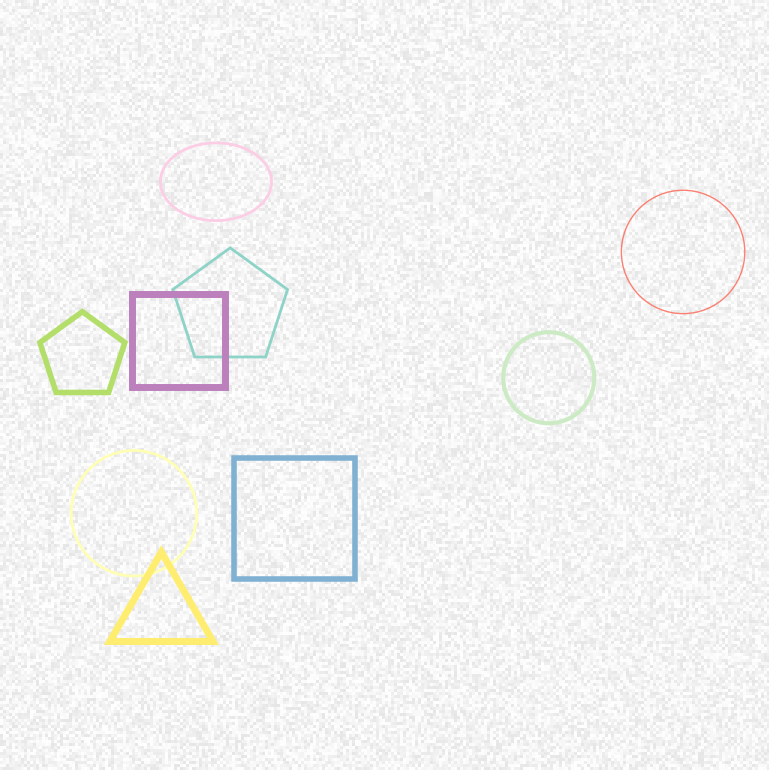[{"shape": "pentagon", "thickness": 1, "radius": 0.39, "center": [0.299, 0.6]}, {"shape": "circle", "thickness": 1, "radius": 0.41, "center": [0.174, 0.333]}, {"shape": "circle", "thickness": 0.5, "radius": 0.4, "center": [0.887, 0.673]}, {"shape": "square", "thickness": 2, "radius": 0.39, "center": [0.382, 0.326]}, {"shape": "pentagon", "thickness": 2, "radius": 0.29, "center": [0.107, 0.537]}, {"shape": "oval", "thickness": 1, "radius": 0.36, "center": [0.28, 0.764]}, {"shape": "square", "thickness": 2.5, "radius": 0.3, "center": [0.232, 0.558]}, {"shape": "circle", "thickness": 1.5, "radius": 0.3, "center": [0.713, 0.509]}, {"shape": "triangle", "thickness": 2.5, "radius": 0.39, "center": [0.21, 0.206]}]